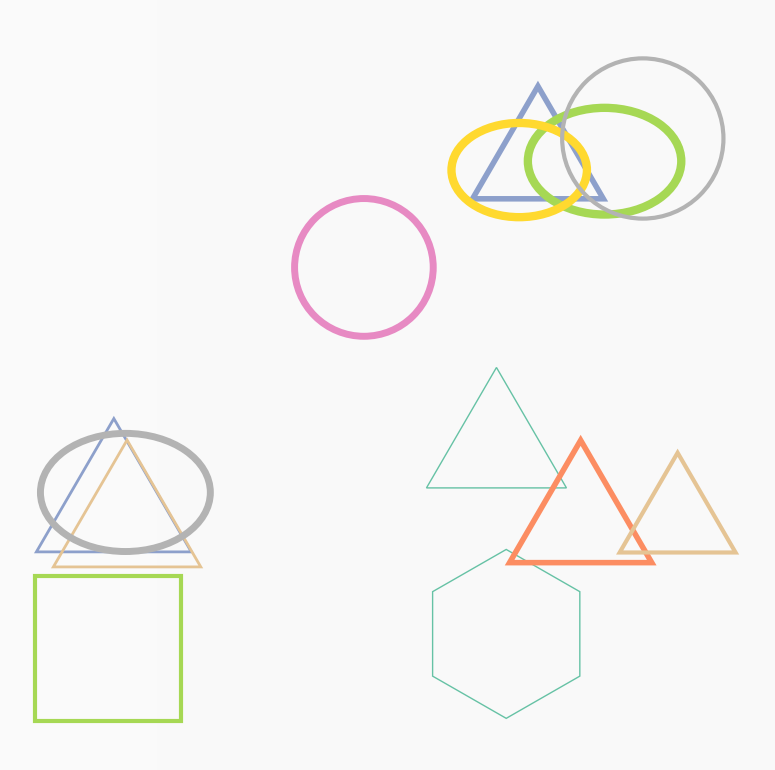[{"shape": "hexagon", "thickness": 0.5, "radius": 0.55, "center": [0.653, 0.177]}, {"shape": "triangle", "thickness": 0.5, "radius": 0.52, "center": [0.641, 0.418]}, {"shape": "triangle", "thickness": 2, "radius": 0.53, "center": [0.749, 0.322]}, {"shape": "triangle", "thickness": 2, "radius": 0.49, "center": [0.694, 0.791]}, {"shape": "triangle", "thickness": 1, "radius": 0.58, "center": [0.147, 0.341]}, {"shape": "circle", "thickness": 2.5, "radius": 0.45, "center": [0.47, 0.653]}, {"shape": "oval", "thickness": 3, "radius": 0.49, "center": [0.78, 0.791]}, {"shape": "square", "thickness": 1.5, "radius": 0.47, "center": [0.139, 0.158]}, {"shape": "oval", "thickness": 3, "radius": 0.44, "center": [0.67, 0.779]}, {"shape": "triangle", "thickness": 1.5, "radius": 0.43, "center": [0.874, 0.326]}, {"shape": "triangle", "thickness": 1, "radius": 0.55, "center": [0.164, 0.319]}, {"shape": "circle", "thickness": 1.5, "radius": 0.52, "center": [0.829, 0.82]}, {"shape": "oval", "thickness": 2.5, "radius": 0.55, "center": [0.162, 0.36]}]